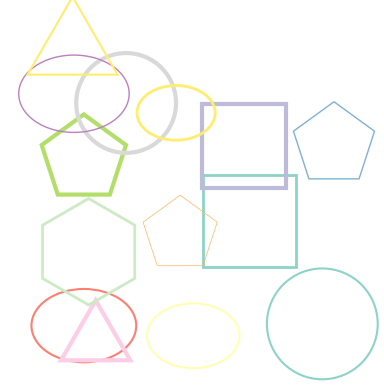[{"shape": "square", "thickness": 2, "radius": 0.6, "center": [0.647, 0.426]}, {"shape": "circle", "thickness": 1.5, "radius": 0.72, "center": [0.837, 0.159]}, {"shape": "oval", "thickness": 1.5, "radius": 0.6, "center": [0.502, 0.128]}, {"shape": "square", "thickness": 3, "radius": 0.55, "center": [0.634, 0.621]}, {"shape": "oval", "thickness": 1.5, "radius": 0.68, "center": [0.218, 0.154]}, {"shape": "pentagon", "thickness": 1, "radius": 0.55, "center": [0.867, 0.625]}, {"shape": "pentagon", "thickness": 0.5, "radius": 0.51, "center": [0.468, 0.392]}, {"shape": "pentagon", "thickness": 3, "radius": 0.58, "center": [0.218, 0.588]}, {"shape": "triangle", "thickness": 3, "radius": 0.52, "center": [0.249, 0.116]}, {"shape": "circle", "thickness": 3, "radius": 0.65, "center": [0.328, 0.733]}, {"shape": "oval", "thickness": 1, "radius": 0.72, "center": [0.192, 0.757]}, {"shape": "hexagon", "thickness": 2, "radius": 0.69, "center": [0.23, 0.346]}, {"shape": "triangle", "thickness": 1.5, "radius": 0.67, "center": [0.188, 0.874]}, {"shape": "oval", "thickness": 2, "radius": 0.51, "center": [0.457, 0.707]}]